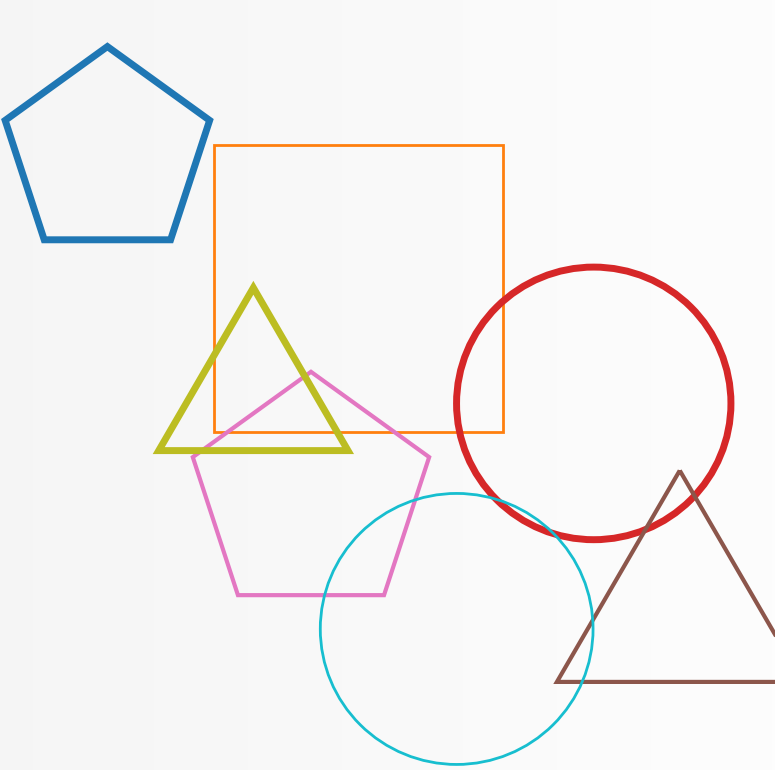[{"shape": "pentagon", "thickness": 2.5, "radius": 0.69, "center": [0.139, 0.801]}, {"shape": "square", "thickness": 1, "radius": 0.93, "center": [0.463, 0.626]}, {"shape": "circle", "thickness": 2.5, "radius": 0.89, "center": [0.766, 0.476]}, {"shape": "triangle", "thickness": 1.5, "radius": 0.92, "center": [0.877, 0.206]}, {"shape": "pentagon", "thickness": 1.5, "radius": 0.8, "center": [0.401, 0.357]}, {"shape": "triangle", "thickness": 2.5, "radius": 0.7, "center": [0.327, 0.485]}, {"shape": "circle", "thickness": 1, "radius": 0.88, "center": [0.589, 0.183]}]